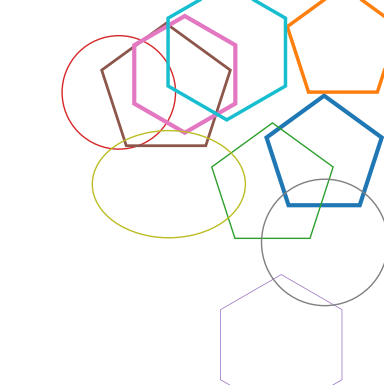[{"shape": "pentagon", "thickness": 3, "radius": 0.79, "center": [0.842, 0.594]}, {"shape": "pentagon", "thickness": 2.5, "radius": 0.76, "center": [0.891, 0.884]}, {"shape": "pentagon", "thickness": 1, "radius": 0.83, "center": [0.708, 0.515]}, {"shape": "circle", "thickness": 1, "radius": 0.74, "center": [0.309, 0.76]}, {"shape": "hexagon", "thickness": 0.5, "radius": 0.91, "center": [0.731, 0.105]}, {"shape": "pentagon", "thickness": 2, "radius": 0.88, "center": [0.431, 0.764]}, {"shape": "hexagon", "thickness": 3, "radius": 0.76, "center": [0.48, 0.807]}, {"shape": "circle", "thickness": 1, "radius": 0.82, "center": [0.843, 0.37]}, {"shape": "oval", "thickness": 1, "radius": 0.99, "center": [0.439, 0.522]}, {"shape": "hexagon", "thickness": 2.5, "radius": 0.88, "center": [0.589, 0.865]}]